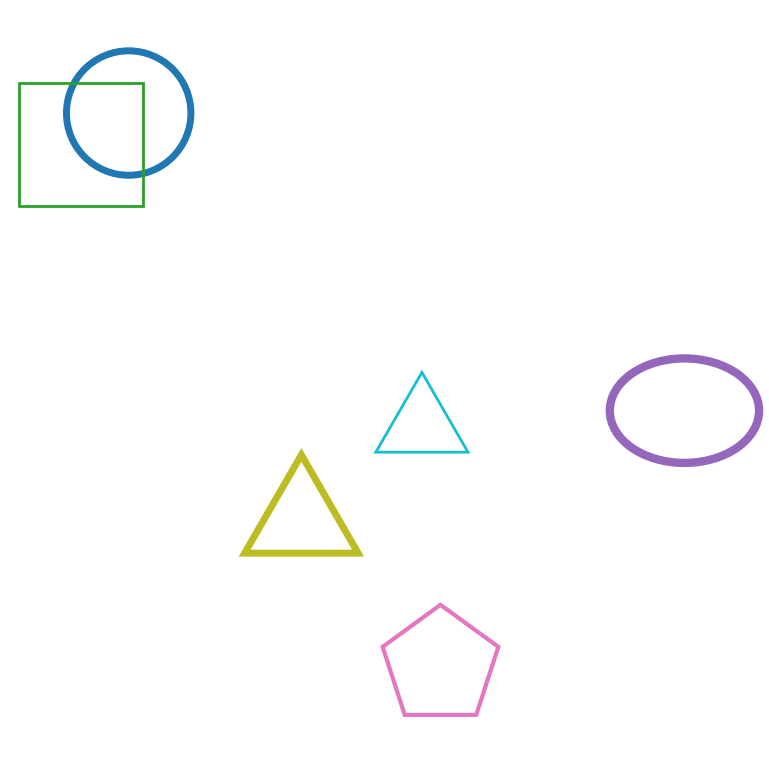[{"shape": "circle", "thickness": 2.5, "radius": 0.4, "center": [0.167, 0.853]}, {"shape": "square", "thickness": 1, "radius": 0.4, "center": [0.105, 0.812]}, {"shape": "oval", "thickness": 3, "radius": 0.48, "center": [0.889, 0.467]}, {"shape": "pentagon", "thickness": 1.5, "radius": 0.4, "center": [0.572, 0.136]}, {"shape": "triangle", "thickness": 2.5, "radius": 0.43, "center": [0.391, 0.324]}, {"shape": "triangle", "thickness": 1, "radius": 0.35, "center": [0.548, 0.447]}]